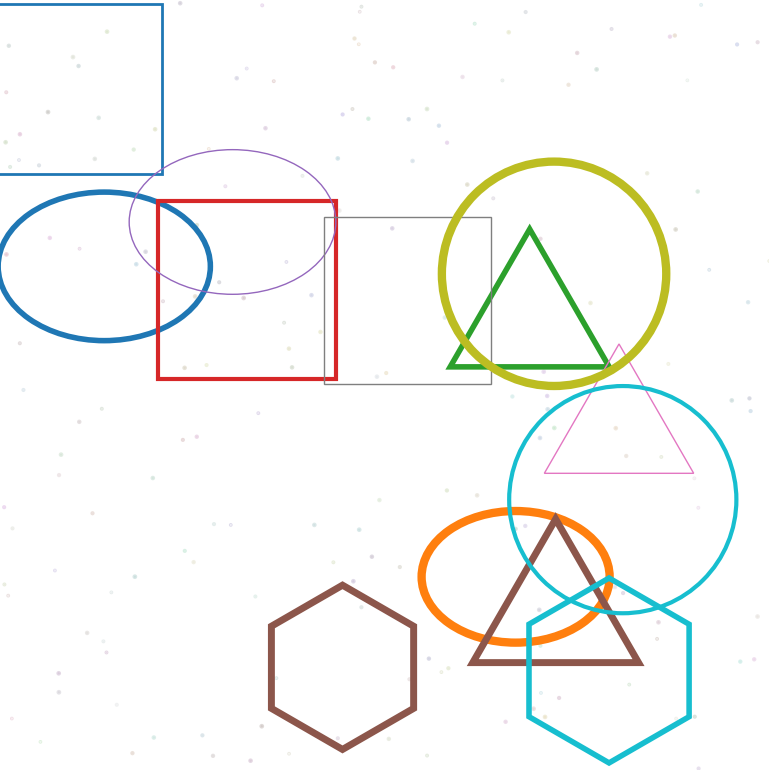[{"shape": "oval", "thickness": 2, "radius": 0.69, "center": [0.135, 0.654]}, {"shape": "square", "thickness": 1, "radius": 0.55, "center": [0.101, 0.884]}, {"shape": "oval", "thickness": 3, "radius": 0.61, "center": [0.67, 0.251]}, {"shape": "triangle", "thickness": 2, "radius": 0.6, "center": [0.688, 0.583]}, {"shape": "square", "thickness": 1.5, "radius": 0.58, "center": [0.321, 0.624]}, {"shape": "oval", "thickness": 0.5, "radius": 0.67, "center": [0.302, 0.712]}, {"shape": "triangle", "thickness": 2.5, "radius": 0.62, "center": [0.722, 0.202]}, {"shape": "hexagon", "thickness": 2.5, "radius": 0.53, "center": [0.445, 0.133]}, {"shape": "triangle", "thickness": 0.5, "radius": 0.56, "center": [0.804, 0.441]}, {"shape": "square", "thickness": 0.5, "radius": 0.54, "center": [0.53, 0.61]}, {"shape": "circle", "thickness": 3, "radius": 0.73, "center": [0.72, 0.644]}, {"shape": "circle", "thickness": 1.5, "radius": 0.74, "center": [0.809, 0.351]}, {"shape": "hexagon", "thickness": 2, "radius": 0.6, "center": [0.791, 0.129]}]